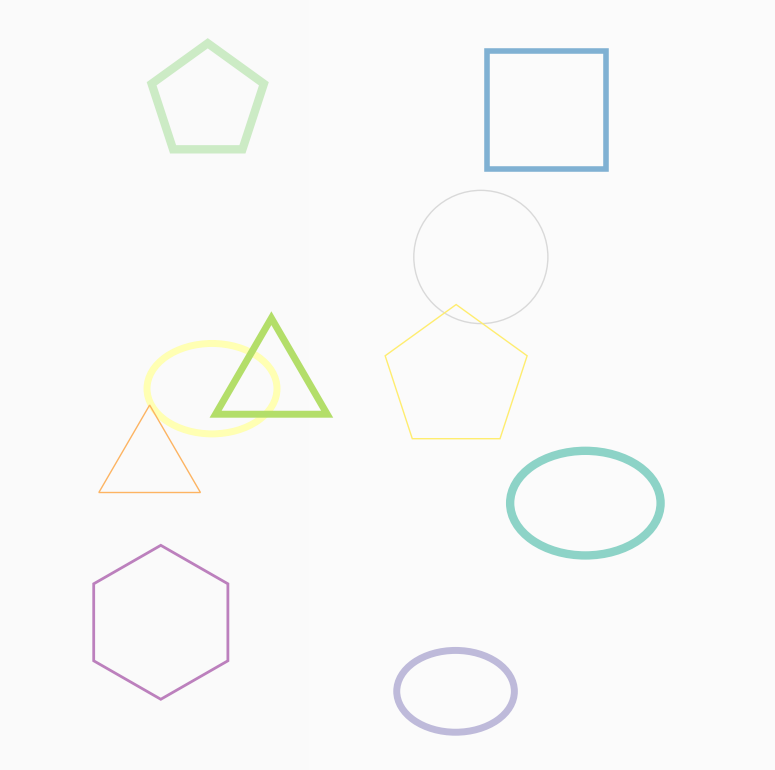[{"shape": "oval", "thickness": 3, "radius": 0.49, "center": [0.755, 0.347]}, {"shape": "oval", "thickness": 2.5, "radius": 0.42, "center": [0.274, 0.495]}, {"shape": "oval", "thickness": 2.5, "radius": 0.38, "center": [0.588, 0.102]}, {"shape": "square", "thickness": 2, "radius": 0.38, "center": [0.705, 0.857]}, {"shape": "triangle", "thickness": 0.5, "radius": 0.38, "center": [0.193, 0.398]}, {"shape": "triangle", "thickness": 2.5, "radius": 0.42, "center": [0.35, 0.504]}, {"shape": "circle", "thickness": 0.5, "radius": 0.43, "center": [0.62, 0.666]}, {"shape": "hexagon", "thickness": 1, "radius": 0.5, "center": [0.207, 0.192]}, {"shape": "pentagon", "thickness": 3, "radius": 0.38, "center": [0.268, 0.868]}, {"shape": "pentagon", "thickness": 0.5, "radius": 0.48, "center": [0.589, 0.508]}]